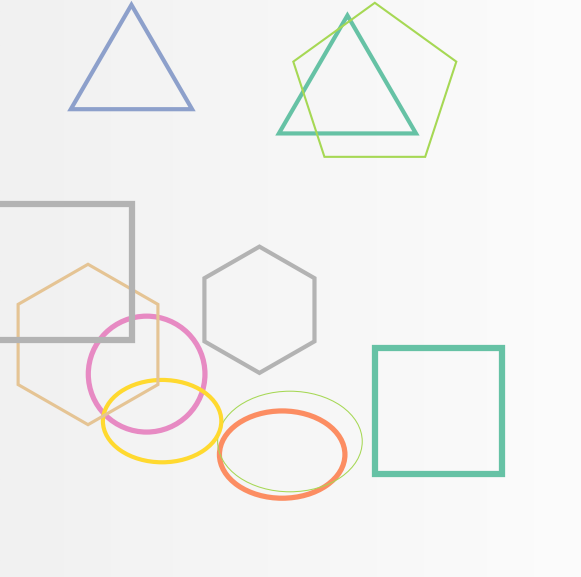[{"shape": "triangle", "thickness": 2, "radius": 0.68, "center": [0.598, 0.836]}, {"shape": "square", "thickness": 3, "radius": 0.54, "center": [0.754, 0.288]}, {"shape": "oval", "thickness": 2.5, "radius": 0.54, "center": [0.485, 0.212]}, {"shape": "triangle", "thickness": 2, "radius": 0.6, "center": [0.226, 0.87]}, {"shape": "circle", "thickness": 2.5, "radius": 0.5, "center": [0.252, 0.351]}, {"shape": "pentagon", "thickness": 1, "radius": 0.74, "center": [0.645, 0.847]}, {"shape": "oval", "thickness": 0.5, "radius": 0.62, "center": [0.499, 0.235]}, {"shape": "oval", "thickness": 2, "radius": 0.51, "center": [0.279, 0.27]}, {"shape": "hexagon", "thickness": 1.5, "radius": 0.69, "center": [0.151, 0.403]}, {"shape": "square", "thickness": 3, "radius": 0.59, "center": [0.11, 0.528]}, {"shape": "hexagon", "thickness": 2, "radius": 0.55, "center": [0.446, 0.463]}]